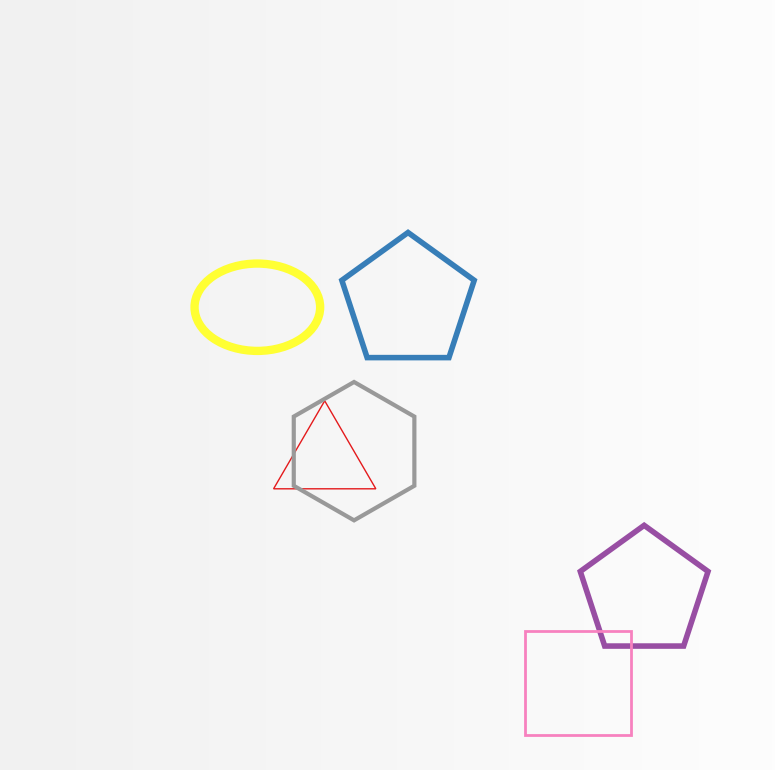[{"shape": "triangle", "thickness": 0.5, "radius": 0.38, "center": [0.419, 0.403]}, {"shape": "pentagon", "thickness": 2, "radius": 0.45, "center": [0.526, 0.608]}, {"shape": "pentagon", "thickness": 2, "radius": 0.43, "center": [0.831, 0.231]}, {"shape": "oval", "thickness": 3, "radius": 0.41, "center": [0.332, 0.601]}, {"shape": "square", "thickness": 1, "radius": 0.34, "center": [0.746, 0.113]}, {"shape": "hexagon", "thickness": 1.5, "radius": 0.45, "center": [0.457, 0.414]}]